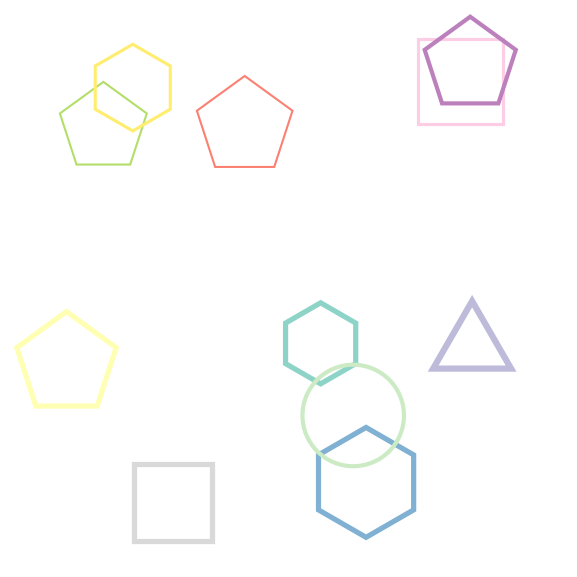[{"shape": "hexagon", "thickness": 2.5, "radius": 0.35, "center": [0.555, 0.405]}, {"shape": "pentagon", "thickness": 2.5, "radius": 0.45, "center": [0.115, 0.369]}, {"shape": "triangle", "thickness": 3, "radius": 0.39, "center": [0.818, 0.4]}, {"shape": "pentagon", "thickness": 1, "radius": 0.44, "center": [0.424, 0.781]}, {"shape": "hexagon", "thickness": 2.5, "radius": 0.48, "center": [0.634, 0.164]}, {"shape": "pentagon", "thickness": 1, "radius": 0.4, "center": [0.179, 0.778]}, {"shape": "square", "thickness": 1.5, "radius": 0.37, "center": [0.797, 0.858]}, {"shape": "square", "thickness": 2.5, "radius": 0.34, "center": [0.299, 0.129]}, {"shape": "pentagon", "thickness": 2, "radius": 0.41, "center": [0.814, 0.887]}, {"shape": "circle", "thickness": 2, "radius": 0.44, "center": [0.612, 0.28]}, {"shape": "hexagon", "thickness": 1.5, "radius": 0.37, "center": [0.23, 0.847]}]